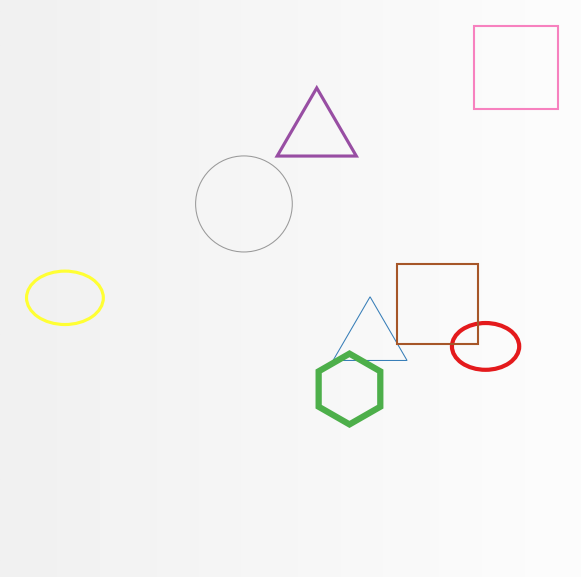[{"shape": "oval", "thickness": 2, "radius": 0.29, "center": [0.835, 0.399]}, {"shape": "triangle", "thickness": 0.5, "radius": 0.37, "center": [0.637, 0.412]}, {"shape": "hexagon", "thickness": 3, "radius": 0.31, "center": [0.601, 0.325]}, {"shape": "triangle", "thickness": 1.5, "radius": 0.39, "center": [0.545, 0.768]}, {"shape": "oval", "thickness": 1.5, "radius": 0.33, "center": [0.112, 0.483]}, {"shape": "square", "thickness": 1, "radius": 0.35, "center": [0.753, 0.473]}, {"shape": "square", "thickness": 1, "radius": 0.36, "center": [0.888, 0.883]}, {"shape": "circle", "thickness": 0.5, "radius": 0.42, "center": [0.42, 0.646]}]